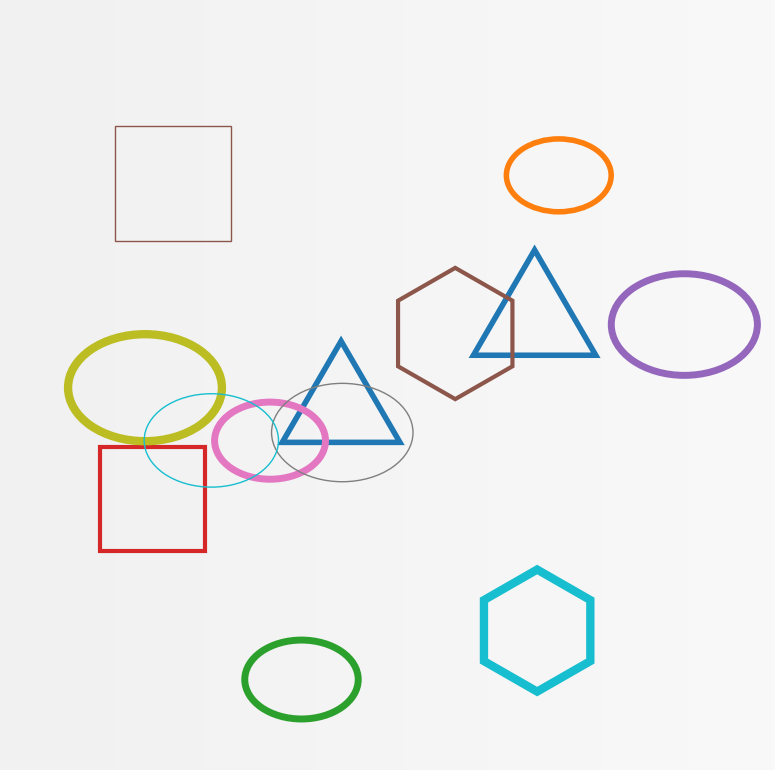[{"shape": "triangle", "thickness": 2, "radius": 0.44, "center": [0.44, 0.469]}, {"shape": "triangle", "thickness": 2, "radius": 0.46, "center": [0.69, 0.584]}, {"shape": "oval", "thickness": 2, "radius": 0.34, "center": [0.721, 0.772]}, {"shape": "oval", "thickness": 2.5, "radius": 0.37, "center": [0.389, 0.117]}, {"shape": "square", "thickness": 1.5, "radius": 0.34, "center": [0.196, 0.352]}, {"shape": "oval", "thickness": 2.5, "radius": 0.47, "center": [0.883, 0.579]}, {"shape": "square", "thickness": 0.5, "radius": 0.37, "center": [0.224, 0.761]}, {"shape": "hexagon", "thickness": 1.5, "radius": 0.43, "center": [0.587, 0.567]}, {"shape": "oval", "thickness": 2.5, "radius": 0.36, "center": [0.348, 0.428]}, {"shape": "oval", "thickness": 0.5, "radius": 0.46, "center": [0.442, 0.438]}, {"shape": "oval", "thickness": 3, "radius": 0.5, "center": [0.187, 0.497]}, {"shape": "oval", "thickness": 0.5, "radius": 0.43, "center": [0.273, 0.428]}, {"shape": "hexagon", "thickness": 3, "radius": 0.4, "center": [0.693, 0.181]}]